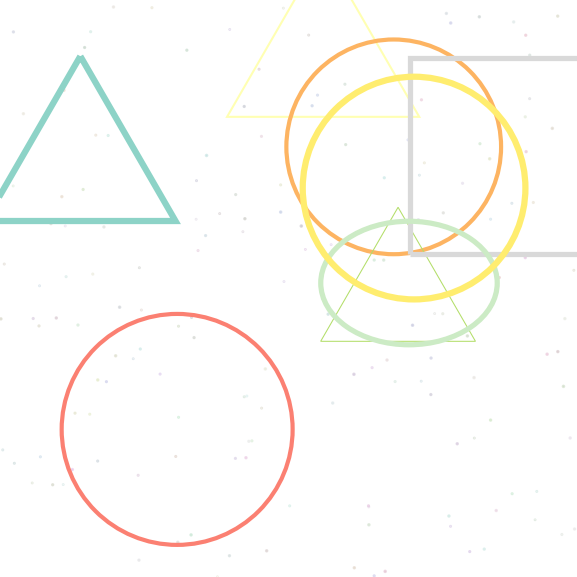[{"shape": "triangle", "thickness": 3, "radius": 0.95, "center": [0.139, 0.712]}, {"shape": "triangle", "thickness": 1, "radius": 0.96, "center": [0.56, 0.893]}, {"shape": "circle", "thickness": 2, "radius": 1.0, "center": [0.307, 0.256]}, {"shape": "circle", "thickness": 2, "radius": 0.93, "center": [0.682, 0.745]}, {"shape": "triangle", "thickness": 0.5, "radius": 0.77, "center": [0.689, 0.485]}, {"shape": "square", "thickness": 2.5, "radius": 0.85, "center": [0.88, 0.729]}, {"shape": "oval", "thickness": 2.5, "radius": 0.76, "center": [0.708, 0.509]}, {"shape": "circle", "thickness": 3, "radius": 0.96, "center": [0.717, 0.673]}]